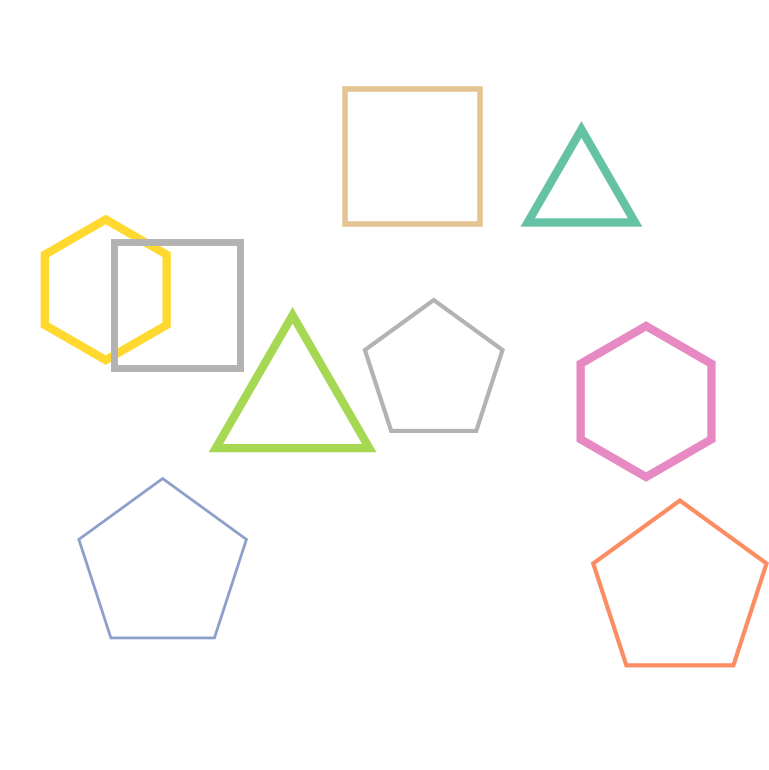[{"shape": "triangle", "thickness": 3, "radius": 0.4, "center": [0.755, 0.751]}, {"shape": "pentagon", "thickness": 1.5, "radius": 0.59, "center": [0.883, 0.232]}, {"shape": "pentagon", "thickness": 1, "radius": 0.57, "center": [0.211, 0.264]}, {"shape": "hexagon", "thickness": 3, "radius": 0.49, "center": [0.839, 0.479]}, {"shape": "triangle", "thickness": 3, "radius": 0.58, "center": [0.38, 0.476]}, {"shape": "hexagon", "thickness": 3, "radius": 0.46, "center": [0.137, 0.624]}, {"shape": "square", "thickness": 2, "radius": 0.44, "center": [0.536, 0.797]}, {"shape": "pentagon", "thickness": 1.5, "radius": 0.47, "center": [0.563, 0.516]}, {"shape": "square", "thickness": 2.5, "radius": 0.41, "center": [0.23, 0.604]}]